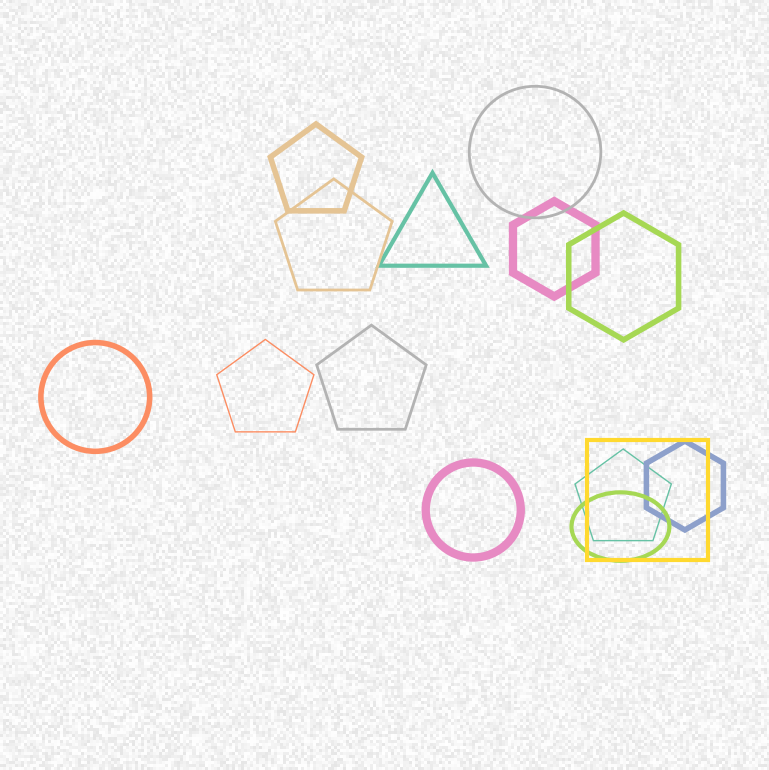[{"shape": "pentagon", "thickness": 0.5, "radius": 0.33, "center": [0.809, 0.351]}, {"shape": "triangle", "thickness": 1.5, "radius": 0.4, "center": [0.562, 0.695]}, {"shape": "pentagon", "thickness": 0.5, "radius": 0.33, "center": [0.345, 0.493]}, {"shape": "circle", "thickness": 2, "radius": 0.35, "center": [0.124, 0.484]}, {"shape": "hexagon", "thickness": 2, "radius": 0.29, "center": [0.889, 0.37]}, {"shape": "hexagon", "thickness": 3, "radius": 0.31, "center": [0.72, 0.677]}, {"shape": "circle", "thickness": 3, "radius": 0.31, "center": [0.615, 0.338]}, {"shape": "oval", "thickness": 1.5, "radius": 0.32, "center": [0.806, 0.316]}, {"shape": "hexagon", "thickness": 2, "radius": 0.41, "center": [0.81, 0.641]}, {"shape": "square", "thickness": 1.5, "radius": 0.39, "center": [0.841, 0.351]}, {"shape": "pentagon", "thickness": 1, "radius": 0.4, "center": [0.433, 0.688]}, {"shape": "pentagon", "thickness": 2, "radius": 0.31, "center": [0.41, 0.777]}, {"shape": "pentagon", "thickness": 1, "radius": 0.37, "center": [0.482, 0.503]}, {"shape": "circle", "thickness": 1, "radius": 0.43, "center": [0.695, 0.803]}]